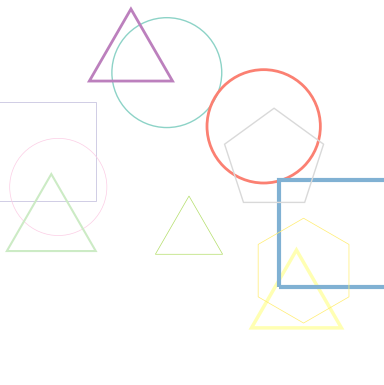[{"shape": "circle", "thickness": 1, "radius": 0.71, "center": [0.433, 0.811]}, {"shape": "triangle", "thickness": 2.5, "radius": 0.67, "center": [0.77, 0.216]}, {"shape": "square", "thickness": 0.5, "radius": 0.65, "center": [0.121, 0.607]}, {"shape": "circle", "thickness": 2, "radius": 0.74, "center": [0.685, 0.672]}, {"shape": "square", "thickness": 3, "radius": 0.7, "center": [0.866, 0.393]}, {"shape": "triangle", "thickness": 0.5, "radius": 0.5, "center": [0.491, 0.39]}, {"shape": "circle", "thickness": 0.5, "radius": 0.63, "center": [0.151, 0.514]}, {"shape": "pentagon", "thickness": 1, "radius": 0.68, "center": [0.712, 0.584]}, {"shape": "triangle", "thickness": 2, "radius": 0.62, "center": [0.34, 0.852]}, {"shape": "triangle", "thickness": 1.5, "radius": 0.67, "center": [0.133, 0.415]}, {"shape": "hexagon", "thickness": 0.5, "radius": 0.68, "center": [0.788, 0.297]}]